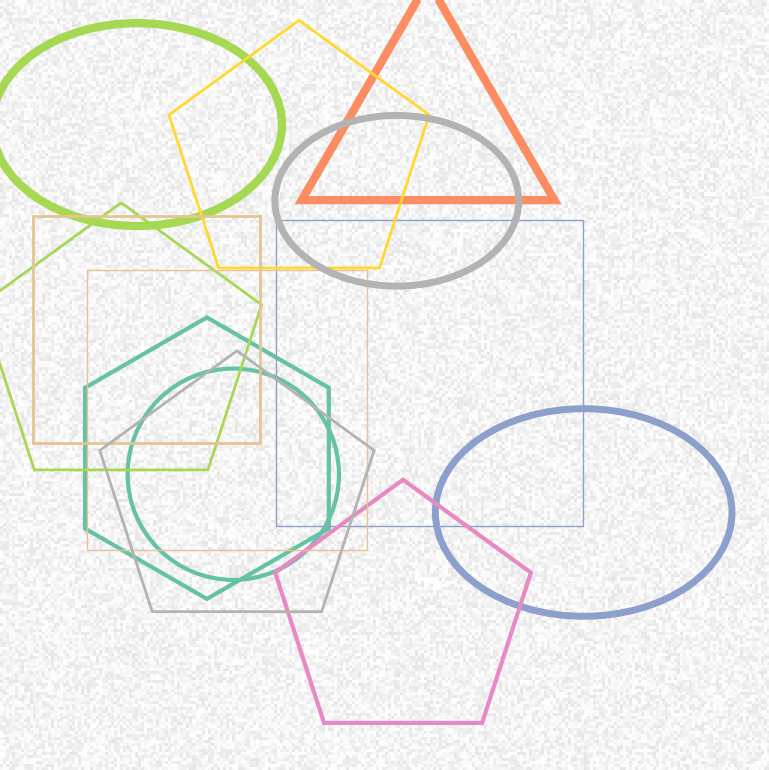[{"shape": "hexagon", "thickness": 1.5, "radius": 0.91, "center": [0.269, 0.405]}, {"shape": "circle", "thickness": 1.5, "radius": 0.69, "center": [0.303, 0.384]}, {"shape": "triangle", "thickness": 3, "radius": 0.95, "center": [0.556, 0.835]}, {"shape": "square", "thickness": 0.5, "radius": 1.0, "center": [0.558, 0.516]}, {"shape": "oval", "thickness": 2.5, "radius": 0.96, "center": [0.758, 0.334]}, {"shape": "pentagon", "thickness": 1.5, "radius": 0.87, "center": [0.523, 0.202]}, {"shape": "oval", "thickness": 3, "radius": 0.94, "center": [0.178, 0.838]}, {"shape": "pentagon", "thickness": 1, "radius": 0.96, "center": [0.157, 0.545]}, {"shape": "pentagon", "thickness": 1, "radius": 0.89, "center": [0.388, 0.796]}, {"shape": "square", "thickness": 1, "radius": 0.74, "center": [0.19, 0.572]}, {"shape": "square", "thickness": 0.5, "radius": 0.91, "center": [0.295, 0.467]}, {"shape": "oval", "thickness": 2.5, "radius": 0.79, "center": [0.515, 0.739]}, {"shape": "pentagon", "thickness": 1, "radius": 0.94, "center": [0.308, 0.357]}]